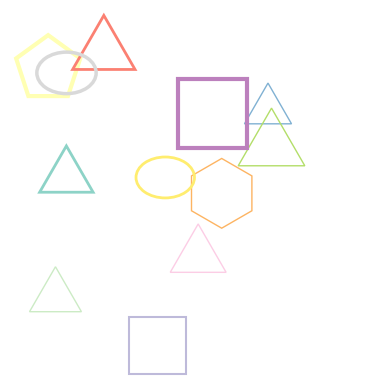[{"shape": "triangle", "thickness": 2, "radius": 0.4, "center": [0.172, 0.541]}, {"shape": "pentagon", "thickness": 3, "radius": 0.44, "center": [0.125, 0.821]}, {"shape": "square", "thickness": 1.5, "radius": 0.37, "center": [0.41, 0.102]}, {"shape": "triangle", "thickness": 2, "radius": 0.47, "center": [0.27, 0.866]}, {"shape": "triangle", "thickness": 1, "radius": 0.35, "center": [0.696, 0.714]}, {"shape": "hexagon", "thickness": 1, "radius": 0.45, "center": [0.576, 0.498]}, {"shape": "triangle", "thickness": 1, "radius": 0.5, "center": [0.705, 0.619]}, {"shape": "triangle", "thickness": 1, "radius": 0.42, "center": [0.515, 0.335]}, {"shape": "oval", "thickness": 2.5, "radius": 0.39, "center": [0.173, 0.811]}, {"shape": "square", "thickness": 3, "radius": 0.45, "center": [0.553, 0.706]}, {"shape": "triangle", "thickness": 1, "radius": 0.39, "center": [0.144, 0.229]}, {"shape": "oval", "thickness": 2, "radius": 0.38, "center": [0.429, 0.539]}]